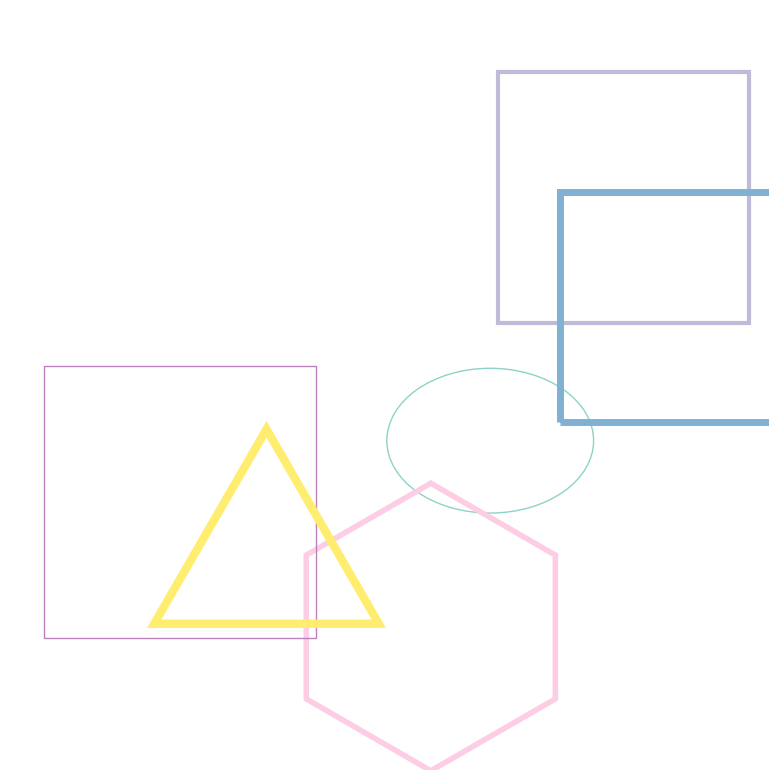[{"shape": "oval", "thickness": 0.5, "radius": 0.67, "center": [0.637, 0.428]}, {"shape": "square", "thickness": 1.5, "radius": 0.81, "center": [0.81, 0.743]}, {"shape": "square", "thickness": 2.5, "radius": 0.75, "center": [0.876, 0.601]}, {"shape": "hexagon", "thickness": 2, "radius": 0.93, "center": [0.559, 0.186]}, {"shape": "square", "thickness": 0.5, "radius": 0.88, "center": [0.234, 0.348]}, {"shape": "triangle", "thickness": 3, "radius": 0.84, "center": [0.346, 0.274]}]